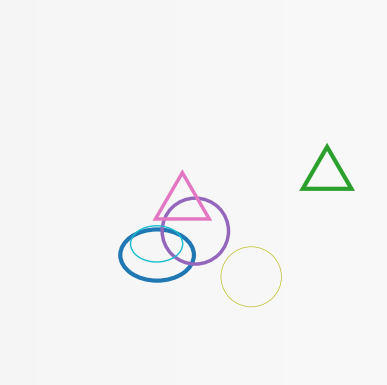[{"shape": "oval", "thickness": 3, "radius": 0.48, "center": [0.405, 0.338]}, {"shape": "triangle", "thickness": 3, "radius": 0.36, "center": [0.844, 0.546]}, {"shape": "circle", "thickness": 2.5, "radius": 0.43, "center": [0.504, 0.4]}, {"shape": "triangle", "thickness": 2.5, "radius": 0.4, "center": [0.471, 0.471]}, {"shape": "circle", "thickness": 0.5, "radius": 0.39, "center": [0.648, 0.281]}, {"shape": "oval", "thickness": 1, "radius": 0.34, "center": [0.404, 0.367]}]